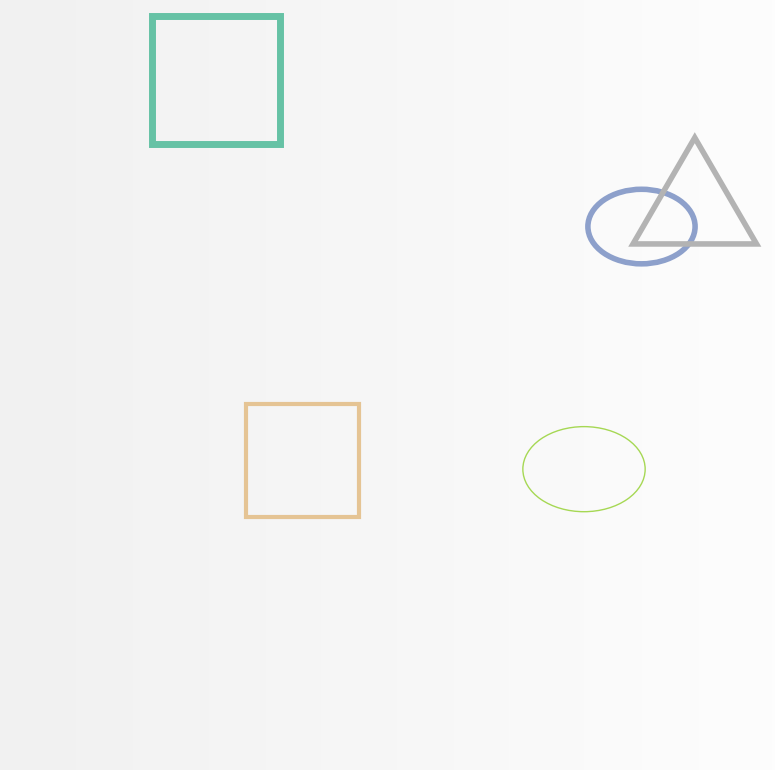[{"shape": "square", "thickness": 2.5, "radius": 0.41, "center": [0.279, 0.896]}, {"shape": "oval", "thickness": 2, "radius": 0.35, "center": [0.828, 0.706]}, {"shape": "oval", "thickness": 0.5, "radius": 0.39, "center": [0.754, 0.391]}, {"shape": "square", "thickness": 1.5, "radius": 0.37, "center": [0.39, 0.402]}, {"shape": "triangle", "thickness": 2, "radius": 0.46, "center": [0.896, 0.729]}]